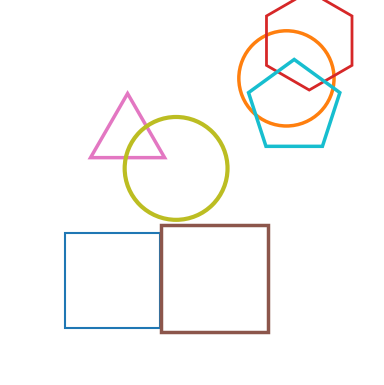[{"shape": "square", "thickness": 1.5, "radius": 0.62, "center": [0.292, 0.271]}, {"shape": "circle", "thickness": 2.5, "radius": 0.62, "center": [0.744, 0.796]}, {"shape": "hexagon", "thickness": 2, "radius": 0.64, "center": [0.803, 0.894]}, {"shape": "square", "thickness": 2.5, "radius": 0.69, "center": [0.557, 0.276]}, {"shape": "triangle", "thickness": 2.5, "radius": 0.55, "center": [0.331, 0.646]}, {"shape": "circle", "thickness": 3, "radius": 0.67, "center": [0.457, 0.563]}, {"shape": "pentagon", "thickness": 2.5, "radius": 0.62, "center": [0.764, 0.721]}]